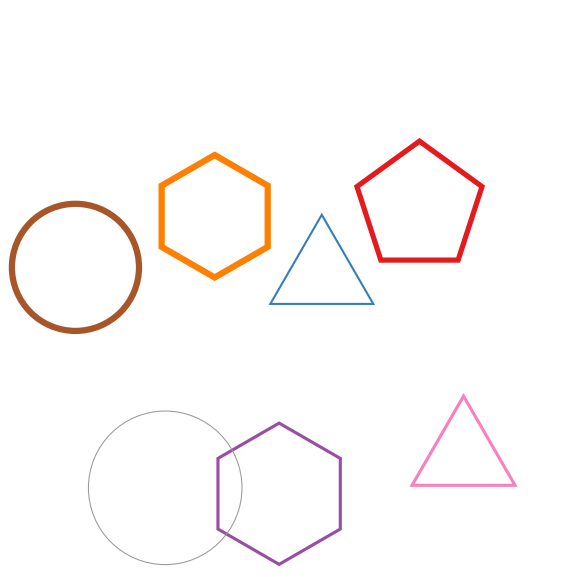[{"shape": "pentagon", "thickness": 2.5, "radius": 0.57, "center": [0.726, 0.641]}, {"shape": "triangle", "thickness": 1, "radius": 0.51, "center": [0.557, 0.524]}, {"shape": "hexagon", "thickness": 1.5, "radius": 0.61, "center": [0.483, 0.144]}, {"shape": "hexagon", "thickness": 3, "radius": 0.53, "center": [0.372, 0.625]}, {"shape": "circle", "thickness": 3, "radius": 0.55, "center": [0.131, 0.536]}, {"shape": "triangle", "thickness": 1.5, "radius": 0.51, "center": [0.803, 0.21]}, {"shape": "circle", "thickness": 0.5, "radius": 0.66, "center": [0.286, 0.154]}]